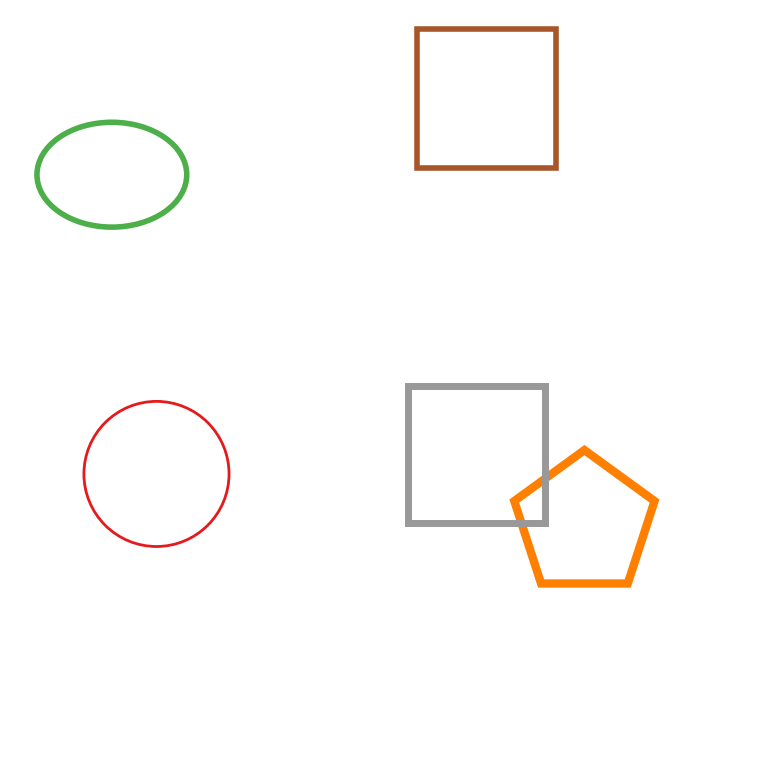[{"shape": "circle", "thickness": 1, "radius": 0.47, "center": [0.203, 0.384]}, {"shape": "oval", "thickness": 2, "radius": 0.49, "center": [0.145, 0.773]}, {"shape": "pentagon", "thickness": 3, "radius": 0.48, "center": [0.759, 0.32]}, {"shape": "square", "thickness": 2, "radius": 0.45, "center": [0.632, 0.872]}, {"shape": "square", "thickness": 2.5, "radius": 0.45, "center": [0.619, 0.41]}]